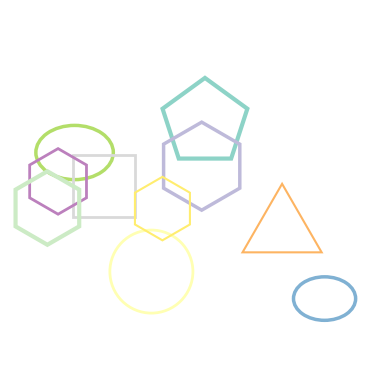[{"shape": "pentagon", "thickness": 3, "radius": 0.58, "center": [0.532, 0.682]}, {"shape": "circle", "thickness": 2, "radius": 0.54, "center": [0.393, 0.295]}, {"shape": "hexagon", "thickness": 2.5, "radius": 0.57, "center": [0.524, 0.568]}, {"shape": "oval", "thickness": 2.5, "radius": 0.4, "center": [0.843, 0.224]}, {"shape": "triangle", "thickness": 1.5, "radius": 0.59, "center": [0.733, 0.404]}, {"shape": "oval", "thickness": 2.5, "radius": 0.5, "center": [0.194, 0.604]}, {"shape": "square", "thickness": 2, "radius": 0.4, "center": [0.27, 0.517]}, {"shape": "hexagon", "thickness": 2, "radius": 0.43, "center": [0.151, 0.529]}, {"shape": "hexagon", "thickness": 3, "radius": 0.48, "center": [0.123, 0.46]}, {"shape": "hexagon", "thickness": 1.5, "radius": 0.41, "center": [0.422, 0.458]}]